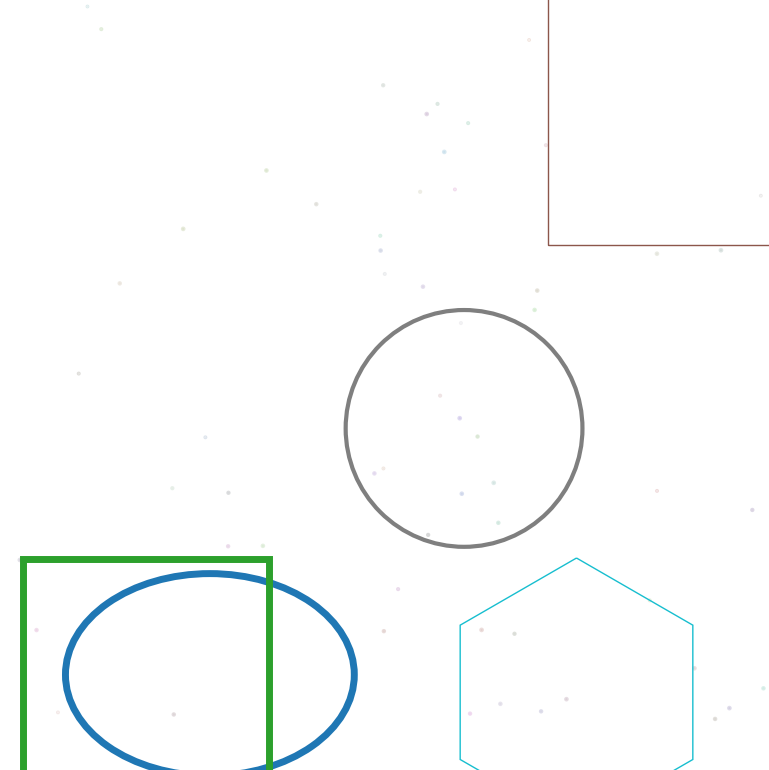[{"shape": "oval", "thickness": 2.5, "radius": 0.94, "center": [0.273, 0.124]}, {"shape": "square", "thickness": 2.5, "radius": 0.8, "center": [0.189, 0.115]}, {"shape": "square", "thickness": 0.5, "radius": 0.91, "center": [0.894, 0.863]}, {"shape": "circle", "thickness": 1.5, "radius": 0.77, "center": [0.603, 0.444]}, {"shape": "hexagon", "thickness": 0.5, "radius": 0.87, "center": [0.749, 0.101]}]